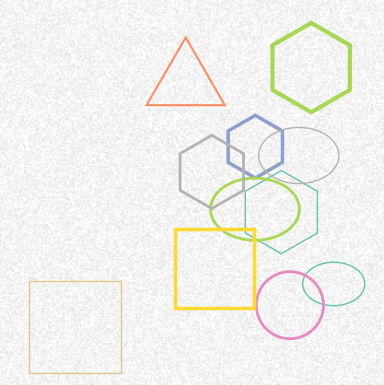[{"shape": "oval", "thickness": 1, "radius": 0.4, "center": [0.867, 0.263]}, {"shape": "hexagon", "thickness": 1, "radius": 0.54, "center": [0.731, 0.449]}, {"shape": "triangle", "thickness": 1.5, "radius": 0.59, "center": [0.482, 0.786]}, {"shape": "hexagon", "thickness": 2.5, "radius": 0.41, "center": [0.663, 0.619]}, {"shape": "circle", "thickness": 2, "radius": 0.44, "center": [0.753, 0.207]}, {"shape": "oval", "thickness": 2, "radius": 0.58, "center": [0.662, 0.457]}, {"shape": "hexagon", "thickness": 3, "radius": 0.58, "center": [0.808, 0.824]}, {"shape": "square", "thickness": 2.5, "radius": 0.51, "center": [0.558, 0.302]}, {"shape": "square", "thickness": 1, "radius": 0.6, "center": [0.194, 0.152]}, {"shape": "hexagon", "thickness": 2, "radius": 0.48, "center": [0.55, 0.553]}, {"shape": "oval", "thickness": 1, "radius": 0.52, "center": [0.776, 0.596]}]